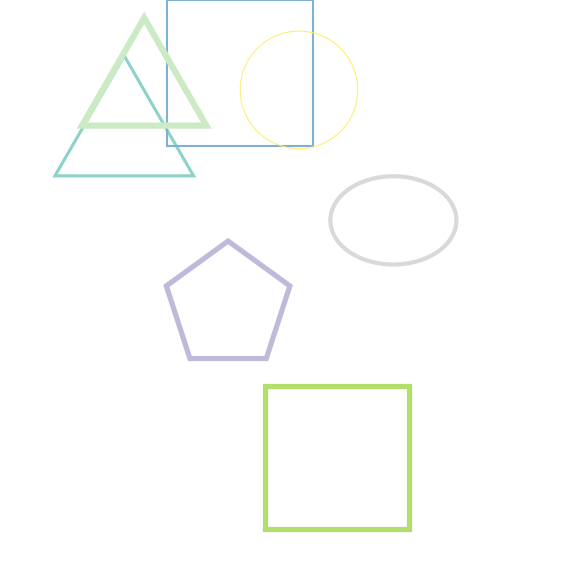[{"shape": "triangle", "thickness": 1.5, "radius": 0.69, "center": [0.215, 0.764]}, {"shape": "pentagon", "thickness": 2.5, "radius": 0.56, "center": [0.395, 0.469]}, {"shape": "square", "thickness": 1, "radius": 0.63, "center": [0.415, 0.874]}, {"shape": "square", "thickness": 2.5, "radius": 0.62, "center": [0.584, 0.207]}, {"shape": "oval", "thickness": 2, "radius": 0.55, "center": [0.681, 0.618]}, {"shape": "triangle", "thickness": 3, "radius": 0.62, "center": [0.25, 0.844]}, {"shape": "circle", "thickness": 0.5, "radius": 0.51, "center": [0.518, 0.844]}]